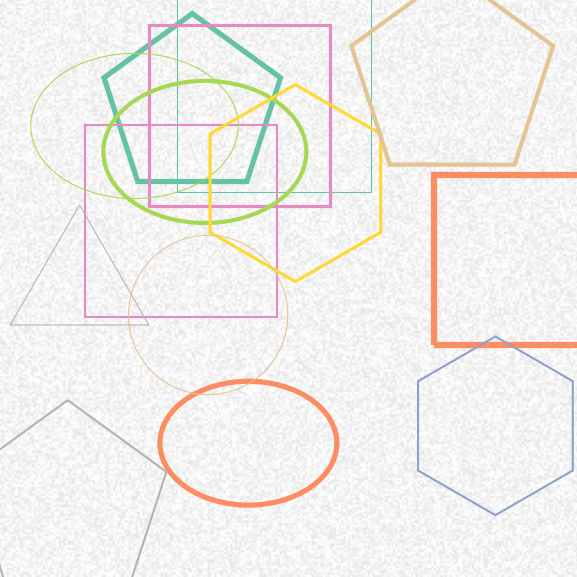[{"shape": "square", "thickness": 0.5, "radius": 0.84, "center": [0.474, 0.834]}, {"shape": "pentagon", "thickness": 2.5, "radius": 0.8, "center": [0.333, 0.815]}, {"shape": "oval", "thickness": 2.5, "radius": 0.77, "center": [0.43, 0.232]}, {"shape": "square", "thickness": 3, "radius": 0.74, "center": [0.9, 0.549]}, {"shape": "hexagon", "thickness": 1, "radius": 0.77, "center": [0.858, 0.262]}, {"shape": "square", "thickness": 1, "radius": 0.83, "center": [0.313, 0.617]}, {"shape": "square", "thickness": 1.5, "radius": 0.78, "center": [0.415, 0.799]}, {"shape": "oval", "thickness": 0.5, "radius": 0.9, "center": [0.233, 0.781]}, {"shape": "oval", "thickness": 2, "radius": 0.88, "center": [0.355, 0.736]}, {"shape": "hexagon", "thickness": 1.5, "radius": 0.85, "center": [0.511, 0.682]}, {"shape": "circle", "thickness": 0.5, "radius": 0.69, "center": [0.36, 0.454]}, {"shape": "pentagon", "thickness": 2, "radius": 0.92, "center": [0.783, 0.863]}, {"shape": "triangle", "thickness": 0.5, "radius": 0.69, "center": [0.138, 0.506]}, {"shape": "pentagon", "thickness": 1, "radius": 0.9, "center": [0.117, 0.127]}]